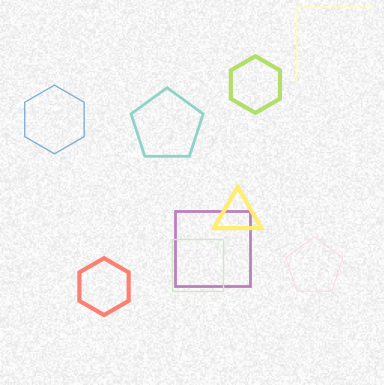[{"shape": "pentagon", "thickness": 2, "radius": 0.49, "center": [0.434, 0.674]}, {"shape": "square", "thickness": 0.5, "radius": 0.5, "center": [0.868, 0.884]}, {"shape": "hexagon", "thickness": 3, "radius": 0.37, "center": [0.27, 0.256]}, {"shape": "hexagon", "thickness": 1, "radius": 0.45, "center": [0.141, 0.69]}, {"shape": "hexagon", "thickness": 3, "radius": 0.37, "center": [0.663, 0.78]}, {"shape": "pentagon", "thickness": 0.5, "radius": 0.39, "center": [0.816, 0.307]}, {"shape": "square", "thickness": 2, "radius": 0.49, "center": [0.552, 0.355]}, {"shape": "square", "thickness": 1, "radius": 0.33, "center": [0.513, 0.312]}, {"shape": "triangle", "thickness": 3, "radius": 0.36, "center": [0.617, 0.443]}]